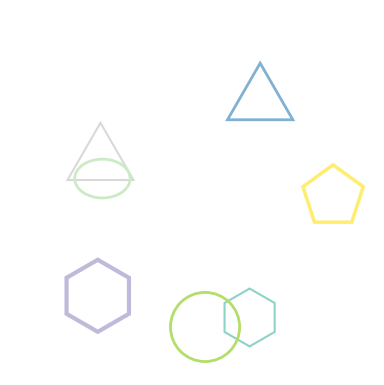[{"shape": "hexagon", "thickness": 1.5, "radius": 0.38, "center": [0.648, 0.175]}, {"shape": "hexagon", "thickness": 3, "radius": 0.47, "center": [0.254, 0.232]}, {"shape": "triangle", "thickness": 2, "radius": 0.49, "center": [0.676, 0.738]}, {"shape": "circle", "thickness": 2, "radius": 0.45, "center": [0.533, 0.151]}, {"shape": "triangle", "thickness": 1.5, "radius": 0.5, "center": [0.261, 0.582]}, {"shape": "oval", "thickness": 2, "radius": 0.36, "center": [0.266, 0.536]}, {"shape": "pentagon", "thickness": 2.5, "radius": 0.41, "center": [0.865, 0.49]}]